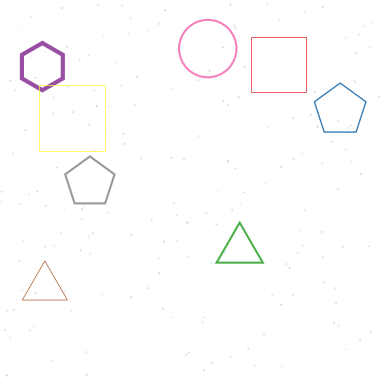[{"shape": "square", "thickness": 0.5, "radius": 0.36, "center": [0.724, 0.831]}, {"shape": "pentagon", "thickness": 1, "radius": 0.35, "center": [0.884, 0.714]}, {"shape": "triangle", "thickness": 1.5, "radius": 0.35, "center": [0.623, 0.352]}, {"shape": "hexagon", "thickness": 3, "radius": 0.31, "center": [0.11, 0.827]}, {"shape": "square", "thickness": 0.5, "radius": 0.43, "center": [0.186, 0.693]}, {"shape": "triangle", "thickness": 0.5, "radius": 0.34, "center": [0.117, 0.254]}, {"shape": "circle", "thickness": 1.5, "radius": 0.37, "center": [0.54, 0.874]}, {"shape": "pentagon", "thickness": 1.5, "radius": 0.34, "center": [0.233, 0.526]}]